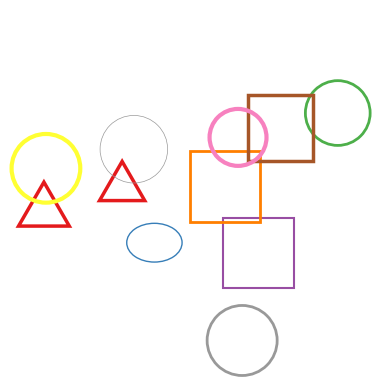[{"shape": "triangle", "thickness": 2.5, "radius": 0.38, "center": [0.114, 0.451]}, {"shape": "triangle", "thickness": 2.5, "radius": 0.34, "center": [0.317, 0.513]}, {"shape": "oval", "thickness": 1, "radius": 0.36, "center": [0.401, 0.37]}, {"shape": "circle", "thickness": 2, "radius": 0.42, "center": [0.877, 0.706]}, {"shape": "square", "thickness": 1.5, "radius": 0.46, "center": [0.671, 0.343]}, {"shape": "square", "thickness": 2, "radius": 0.46, "center": [0.585, 0.516]}, {"shape": "circle", "thickness": 3, "radius": 0.45, "center": [0.119, 0.563]}, {"shape": "square", "thickness": 2.5, "radius": 0.42, "center": [0.729, 0.668]}, {"shape": "circle", "thickness": 3, "radius": 0.37, "center": [0.618, 0.643]}, {"shape": "circle", "thickness": 0.5, "radius": 0.44, "center": [0.348, 0.612]}, {"shape": "circle", "thickness": 2, "radius": 0.45, "center": [0.629, 0.116]}]